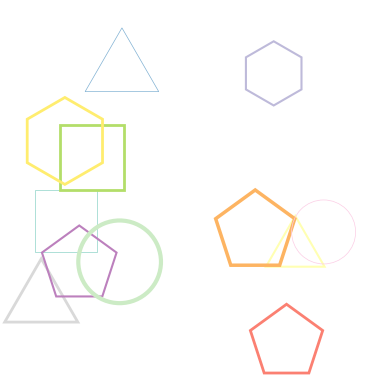[{"shape": "square", "thickness": 0.5, "radius": 0.4, "center": [0.171, 0.425]}, {"shape": "triangle", "thickness": 1.5, "radius": 0.44, "center": [0.767, 0.351]}, {"shape": "hexagon", "thickness": 1.5, "radius": 0.42, "center": [0.711, 0.809]}, {"shape": "pentagon", "thickness": 2, "radius": 0.49, "center": [0.744, 0.111]}, {"shape": "triangle", "thickness": 0.5, "radius": 0.55, "center": [0.317, 0.817]}, {"shape": "pentagon", "thickness": 2.5, "radius": 0.54, "center": [0.663, 0.399]}, {"shape": "square", "thickness": 2, "radius": 0.42, "center": [0.24, 0.591]}, {"shape": "circle", "thickness": 0.5, "radius": 0.42, "center": [0.841, 0.398]}, {"shape": "triangle", "thickness": 2, "radius": 0.55, "center": [0.107, 0.218]}, {"shape": "pentagon", "thickness": 1.5, "radius": 0.51, "center": [0.206, 0.312]}, {"shape": "circle", "thickness": 3, "radius": 0.54, "center": [0.311, 0.32]}, {"shape": "hexagon", "thickness": 2, "radius": 0.56, "center": [0.168, 0.634]}]